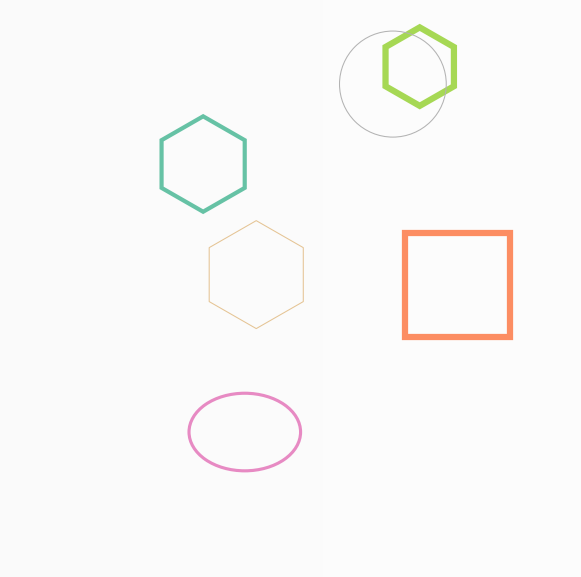[{"shape": "hexagon", "thickness": 2, "radius": 0.41, "center": [0.349, 0.715]}, {"shape": "square", "thickness": 3, "radius": 0.45, "center": [0.787, 0.505]}, {"shape": "oval", "thickness": 1.5, "radius": 0.48, "center": [0.421, 0.251]}, {"shape": "hexagon", "thickness": 3, "radius": 0.34, "center": [0.722, 0.884]}, {"shape": "hexagon", "thickness": 0.5, "radius": 0.47, "center": [0.441, 0.524]}, {"shape": "circle", "thickness": 0.5, "radius": 0.46, "center": [0.676, 0.854]}]